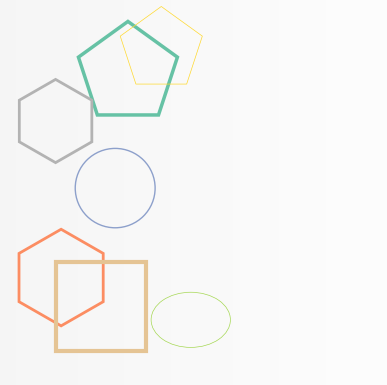[{"shape": "pentagon", "thickness": 2.5, "radius": 0.67, "center": [0.33, 0.81]}, {"shape": "hexagon", "thickness": 2, "radius": 0.63, "center": [0.158, 0.279]}, {"shape": "circle", "thickness": 1, "radius": 0.52, "center": [0.297, 0.511]}, {"shape": "oval", "thickness": 0.5, "radius": 0.51, "center": [0.492, 0.169]}, {"shape": "pentagon", "thickness": 0.5, "radius": 0.56, "center": [0.416, 0.872]}, {"shape": "square", "thickness": 3, "radius": 0.58, "center": [0.26, 0.204]}, {"shape": "hexagon", "thickness": 2, "radius": 0.54, "center": [0.143, 0.686]}]